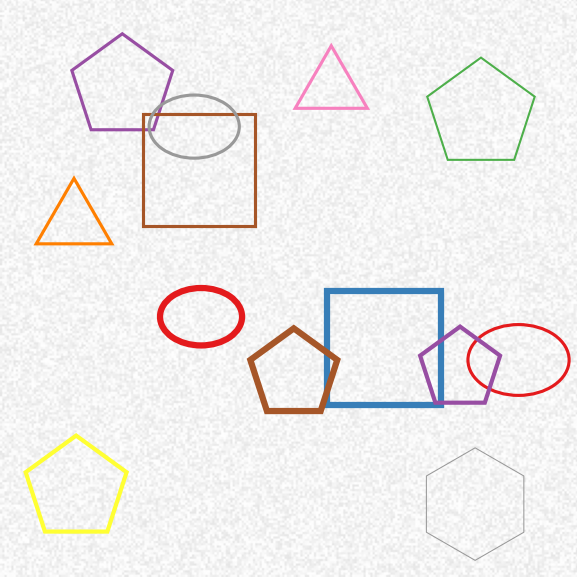[{"shape": "oval", "thickness": 3, "radius": 0.36, "center": [0.348, 0.451]}, {"shape": "oval", "thickness": 1.5, "radius": 0.44, "center": [0.898, 0.376]}, {"shape": "square", "thickness": 3, "radius": 0.49, "center": [0.666, 0.397]}, {"shape": "pentagon", "thickness": 1, "radius": 0.49, "center": [0.833, 0.802]}, {"shape": "pentagon", "thickness": 2, "radius": 0.36, "center": [0.797, 0.361]}, {"shape": "pentagon", "thickness": 1.5, "radius": 0.46, "center": [0.212, 0.849]}, {"shape": "triangle", "thickness": 1.5, "radius": 0.38, "center": [0.128, 0.615]}, {"shape": "pentagon", "thickness": 2, "radius": 0.46, "center": [0.132, 0.153]}, {"shape": "pentagon", "thickness": 3, "radius": 0.4, "center": [0.509, 0.351]}, {"shape": "square", "thickness": 1.5, "radius": 0.49, "center": [0.344, 0.705]}, {"shape": "triangle", "thickness": 1.5, "radius": 0.36, "center": [0.574, 0.848]}, {"shape": "hexagon", "thickness": 0.5, "radius": 0.49, "center": [0.823, 0.126]}, {"shape": "oval", "thickness": 1.5, "radius": 0.39, "center": [0.336, 0.78]}]